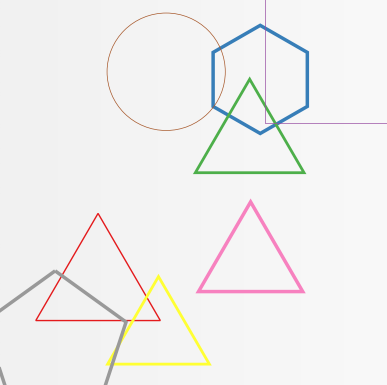[{"shape": "triangle", "thickness": 1, "radius": 0.93, "center": [0.253, 0.26]}, {"shape": "hexagon", "thickness": 2.5, "radius": 0.7, "center": [0.672, 0.794]}, {"shape": "triangle", "thickness": 2, "radius": 0.81, "center": [0.644, 0.632]}, {"shape": "square", "thickness": 0.5, "radius": 0.9, "center": [0.865, 0.861]}, {"shape": "triangle", "thickness": 2, "radius": 0.76, "center": [0.409, 0.13]}, {"shape": "circle", "thickness": 0.5, "radius": 0.76, "center": [0.429, 0.814]}, {"shape": "triangle", "thickness": 2.5, "radius": 0.78, "center": [0.647, 0.32]}, {"shape": "pentagon", "thickness": 2.5, "radius": 0.96, "center": [0.142, 0.104]}]